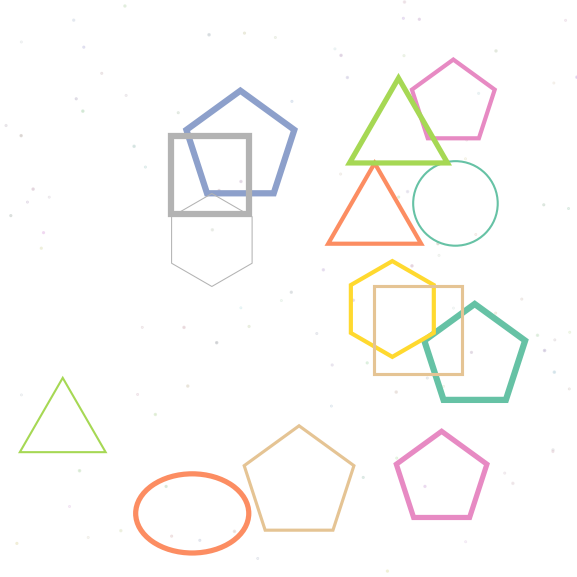[{"shape": "circle", "thickness": 1, "radius": 0.37, "center": [0.789, 0.647]}, {"shape": "pentagon", "thickness": 3, "radius": 0.46, "center": [0.822, 0.381]}, {"shape": "oval", "thickness": 2.5, "radius": 0.49, "center": [0.333, 0.11]}, {"shape": "triangle", "thickness": 2, "radius": 0.46, "center": [0.649, 0.624]}, {"shape": "pentagon", "thickness": 3, "radius": 0.49, "center": [0.416, 0.744]}, {"shape": "pentagon", "thickness": 2.5, "radius": 0.41, "center": [0.765, 0.17]}, {"shape": "pentagon", "thickness": 2, "radius": 0.38, "center": [0.785, 0.821]}, {"shape": "triangle", "thickness": 1, "radius": 0.43, "center": [0.109, 0.259]}, {"shape": "triangle", "thickness": 2.5, "radius": 0.49, "center": [0.69, 0.766]}, {"shape": "hexagon", "thickness": 2, "radius": 0.41, "center": [0.679, 0.464]}, {"shape": "square", "thickness": 1.5, "radius": 0.38, "center": [0.724, 0.427]}, {"shape": "pentagon", "thickness": 1.5, "radius": 0.5, "center": [0.518, 0.162]}, {"shape": "square", "thickness": 3, "radius": 0.34, "center": [0.364, 0.696]}, {"shape": "hexagon", "thickness": 0.5, "radius": 0.4, "center": [0.367, 0.584]}]